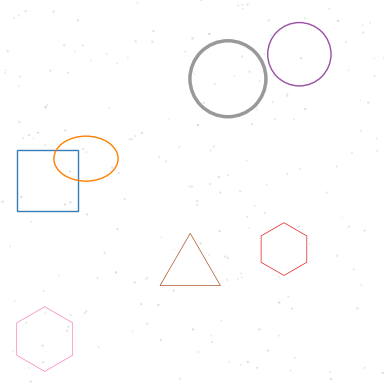[{"shape": "hexagon", "thickness": 0.5, "radius": 0.34, "center": [0.738, 0.353]}, {"shape": "square", "thickness": 1, "radius": 0.4, "center": [0.124, 0.531]}, {"shape": "circle", "thickness": 1, "radius": 0.41, "center": [0.778, 0.859]}, {"shape": "oval", "thickness": 1, "radius": 0.42, "center": [0.223, 0.588]}, {"shape": "triangle", "thickness": 0.5, "radius": 0.45, "center": [0.494, 0.303]}, {"shape": "hexagon", "thickness": 0.5, "radius": 0.42, "center": [0.116, 0.119]}, {"shape": "circle", "thickness": 2.5, "radius": 0.49, "center": [0.592, 0.795]}]